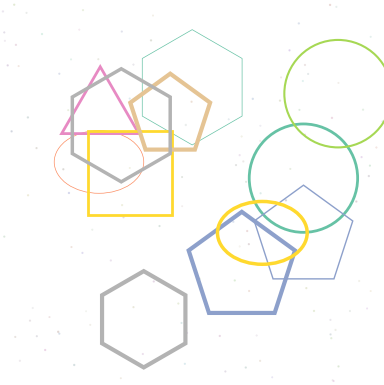[{"shape": "hexagon", "thickness": 0.5, "radius": 0.75, "center": [0.499, 0.773]}, {"shape": "circle", "thickness": 2, "radius": 0.7, "center": [0.788, 0.537]}, {"shape": "oval", "thickness": 0.5, "radius": 0.58, "center": [0.257, 0.579]}, {"shape": "pentagon", "thickness": 1, "radius": 0.67, "center": [0.788, 0.384]}, {"shape": "pentagon", "thickness": 3, "radius": 0.73, "center": [0.628, 0.305]}, {"shape": "triangle", "thickness": 2, "radius": 0.58, "center": [0.26, 0.711]}, {"shape": "circle", "thickness": 1.5, "radius": 0.7, "center": [0.878, 0.757]}, {"shape": "oval", "thickness": 2.5, "radius": 0.58, "center": [0.681, 0.395]}, {"shape": "square", "thickness": 2, "radius": 0.54, "center": [0.337, 0.55]}, {"shape": "pentagon", "thickness": 3, "radius": 0.54, "center": [0.442, 0.7]}, {"shape": "hexagon", "thickness": 3, "radius": 0.63, "center": [0.373, 0.171]}, {"shape": "hexagon", "thickness": 2.5, "radius": 0.73, "center": [0.315, 0.675]}]